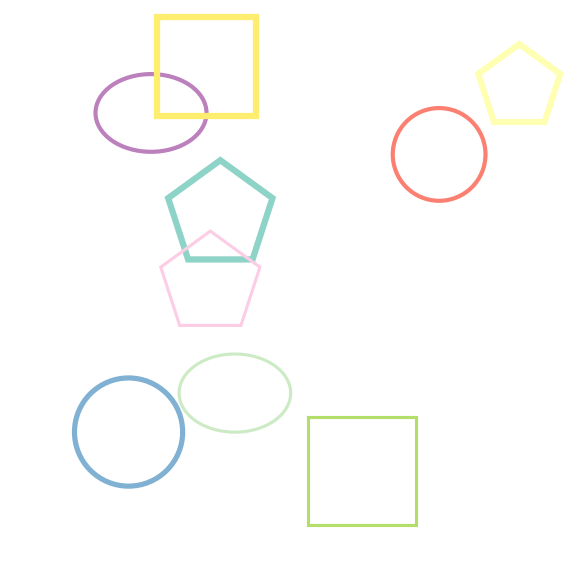[{"shape": "pentagon", "thickness": 3, "radius": 0.47, "center": [0.382, 0.627]}, {"shape": "pentagon", "thickness": 3, "radius": 0.37, "center": [0.899, 0.848]}, {"shape": "circle", "thickness": 2, "radius": 0.4, "center": [0.76, 0.732]}, {"shape": "circle", "thickness": 2.5, "radius": 0.47, "center": [0.223, 0.251]}, {"shape": "square", "thickness": 1.5, "radius": 0.47, "center": [0.627, 0.183]}, {"shape": "pentagon", "thickness": 1.5, "radius": 0.45, "center": [0.364, 0.509]}, {"shape": "oval", "thickness": 2, "radius": 0.48, "center": [0.261, 0.804]}, {"shape": "oval", "thickness": 1.5, "radius": 0.48, "center": [0.407, 0.318]}, {"shape": "square", "thickness": 3, "radius": 0.43, "center": [0.357, 0.884]}]